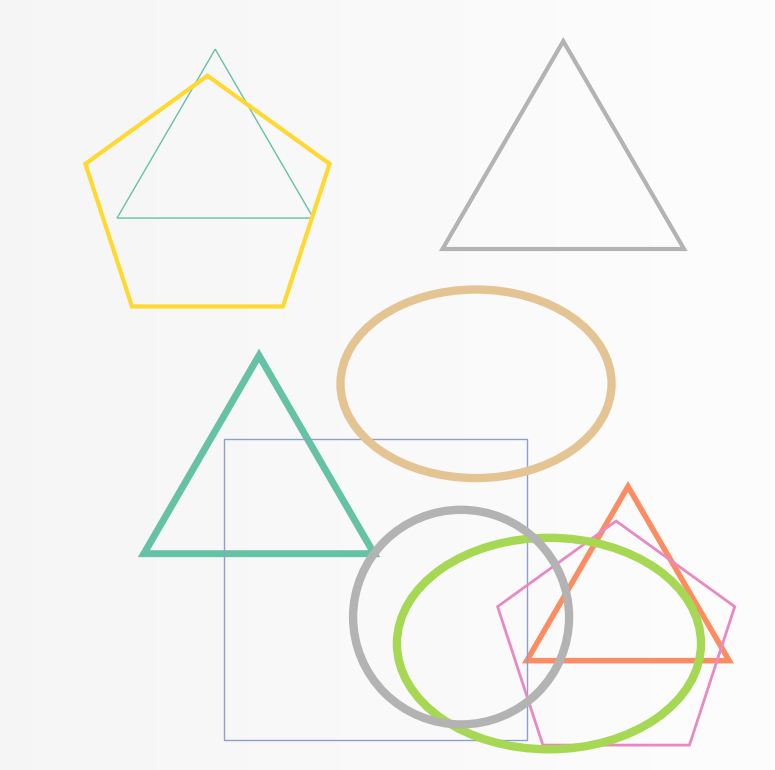[{"shape": "triangle", "thickness": 0.5, "radius": 0.73, "center": [0.278, 0.79]}, {"shape": "triangle", "thickness": 2.5, "radius": 0.86, "center": [0.334, 0.367]}, {"shape": "triangle", "thickness": 2, "radius": 0.75, "center": [0.81, 0.217]}, {"shape": "square", "thickness": 0.5, "radius": 0.98, "center": [0.484, 0.235]}, {"shape": "pentagon", "thickness": 1, "radius": 0.8, "center": [0.795, 0.162]}, {"shape": "oval", "thickness": 3, "radius": 0.98, "center": [0.708, 0.164]}, {"shape": "pentagon", "thickness": 1.5, "radius": 0.83, "center": [0.268, 0.736]}, {"shape": "oval", "thickness": 3, "radius": 0.87, "center": [0.614, 0.502]}, {"shape": "circle", "thickness": 3, "radius": 0.7, "center": [0.595, 0.199]}, {"shape": "triangle", "thickness": 1.5, "radius": 0.9, "center": [0.727, 0.767]}]